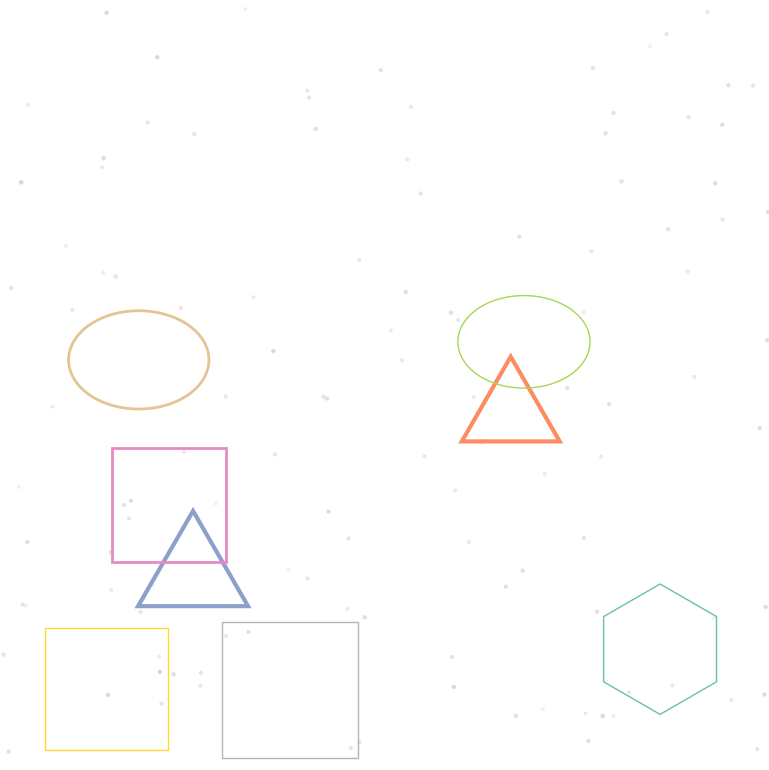[{"shape": "hexagon", "thickness": 0.5, "radius": 0.42, "center": [0.857, 0.157]}, {"shape": "triangle", "thickness": 1.5, "radius": 0.37, "center": [0.663, 0.463]}, {"shape": "triangle", "thickness": 1.5, "radius": 0.41, "center": [0.251, 0.254]}, {"shape": "square", "thickness": 1, "radius": 0.37, "center": [0.219, 0.344]}, {"shape": "oval", "thickness": 0.5, "radius": 0.43, "center": [0.68, 0.556]}, {"shape": "square", "thickness": 0.5, "radius": 0.4, "center": [0.138, 0.106]}, {"shape": "oval", "thickness": 1, "radius": 0.46, "center": [0.18, 0.533]}, {"shape": "square", "thickness": 0.5, "radius": 0.44, "center": [0.376, 0.103]}]